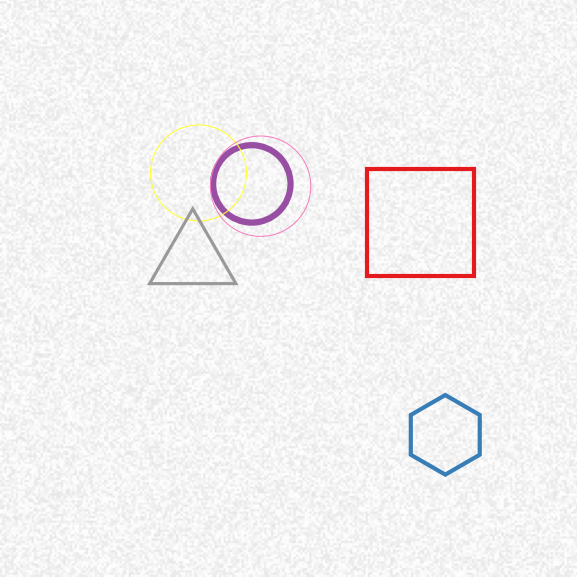[{"shape": "square", "thickness": 2, "radius": 0.47, "center": [0.728, 0.614]}, {"shape": "hexagon", "thickness": 2, "radius": 0.34, "center": [0.771, 0.246]}, {"shape": "circle", "thickness": 3, "radius": 0.34, "center": [0.436, 0.681]}, {"shape": "circle", "thickness": 0.5, "radius": 0.42, "center": [0.344, 0.7]}, {"shape": "circle", "thickness": 0.5, "radius": 0.43, "center": [0.451, 0.677]}, {"shape": "triangle", "thickness": 1.5, "radius": 0.43, "center": [0.334, 0.551]}]